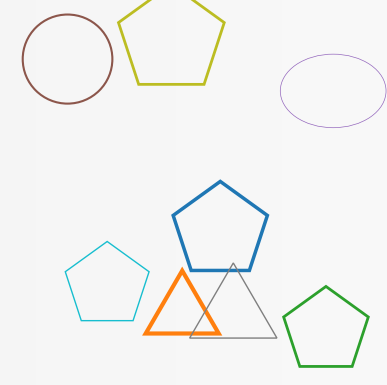[{"shape": "pentagon", "thickness": 2.5, "radius": 0.64, "center": [0.568, 0.401]}, {"shape": "triangle", "thickness": 3, "radius": 0.54, "center": [0.47, 0.188]}, {"shape": "pentagon", "thickness": 2, "radius": 0.57, "center": [0.841, 0.141]}, {"shape": "oval", "thickness": 0.5, "radius": 0.68, "center": [0.86, 0.764]}, {"shape": "circle", "thickness": 1.5, "radius": 0.58, "center": [0.174, 0.847]}, {"shape": "triangle", "thickness": 1, "radius": 0.65, "center": [0.602, 0.187]}, {"shape": "pentagon", "thickness": 2, "radius": 0.72, "center": [0.442, 0.897]}, {"shape": "pentagon", "thickness": 1, "radius": 0.57, "center": [0.277, 0.259]}]